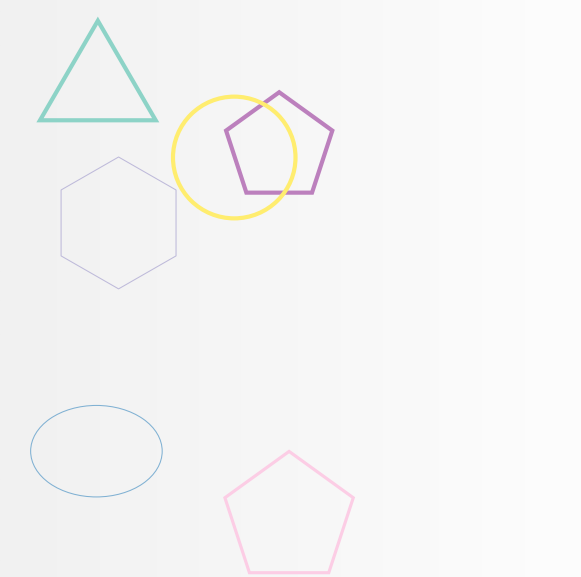[{"shape": "triangle", "thickness": 2, "radius": 0.57, "center": [0.168, 0.848]}, {"shape": "hexagon", "thickness": 0.5, "radius": 0.57, "center": [0.204, 0.613]}, {"shape": "oval", "thickness": 0.5, "radius": 0.57, "center": [0.166, 0.218]}, {"shape": "pentagon", "thickness": 1.5, "radius": 0.58, "center": [0.497, 0.101]}, {"shape": "pentagon", "thickness": 2, "radius": 0.48, "center": [0.48, 0.743]}, {"shape": "circle", "thickness": 2, "radius": 0.53, "center": [0.403, 0.726]}]